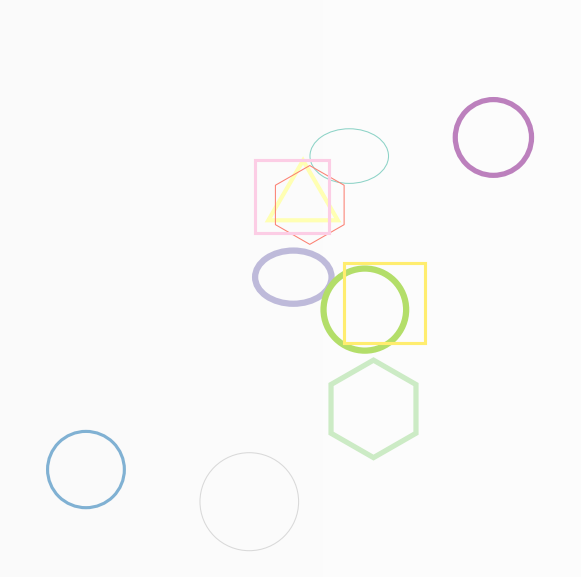[{"shape": "oval", "thickness": 0.5, "radius": 0.34, "center": [0.601, 0.729]}, {"shape": "triangle", "thickness": 2, "radius": 0.35, "center": [0.521, 0.652]}, {"shape": "oval", "thickness": 3, "radius": 0.33, "center": [0.505, 0.519]}, {"shape": "hexagon", "thickness": 0.5, "radius": 0.34, "center": [0.533, 0.644]}, {"shape": "circle", "thickness": 1.5, "radius": 0.33, "center": [0.148, 0.186]}, {"shape": "circle", "thickness": 3, "radius": 0.36, "center": [0.628, 0.463]}, {"shape": "square", "thickness": 1.5, "radius": 0.32, "center": [0.502, 0.659]}, {"shape": "circle", "thickness": 0.5, "radius": 0.42, "center": [0.429, 0.13]}, {"shape": "circle", "thickness": 2.5, "radius": 0.33, "center": [0.849, 0.761]}, {"shape": "hexagon", "thickness": 2.5, "radius": 0.42, "center": [0.643, 0.291]}, {"shape": "square", "thickness": 1.5, "radius": 0.35, "center": [0.662, 0.475]}]